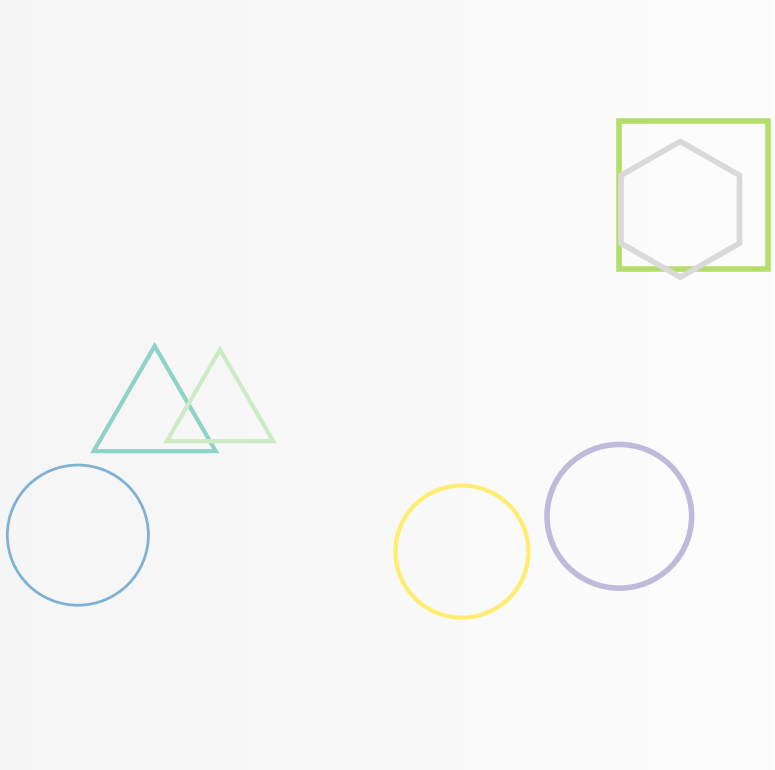[{"shape": "triangle", "thickness": 1.5, "radius": 0.45, "center": [0.2, 0.46]}, {"shape": "circle", "thickness": 2, "radius": 0.47, "center": [0.799, 0.329]}, {"shape": "circle", "thickness": 1, "radius": 0.46, "center": [0.1, 0.305]}, {"shape": "square", "thickness": 2, "radius": 0.48, "center": [0.894, 0.747]}, {"shape": "hexagon", "thickness": 2, "radius": 0.44, "center": [0.878, 0.728]}, {"shape": "triangle", "thickness": 1.5, "radius": 0.4, "center": [0.284, 0.467]}, {"shape": "circle", "thickness": 1.5, "radius": 0.43, "center": [0.596, 0.284]}]